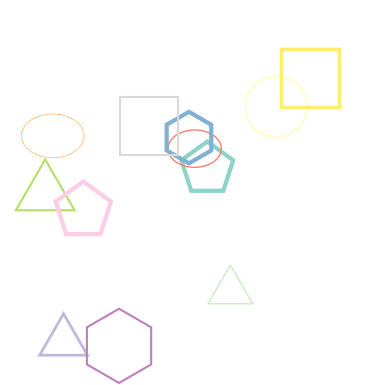[{"shape": "pentagon", "thickness": 3, "radius": 0.35, "center": [0.538, 0.562]}, {"shape": "circle", "thickness": 1, "radius": 0.4, "center": [0.717, 0.723]}, {"shape": "triangle", "thickness": 2, "radius": 0.36, "center": [0.165, 0.113]}, {"shape": "oval", "thickness": 1, "radius": 0.35, "center": [0.506, 0.614]}, {"shape": "hexagon", "thickness": 3, "radius": 0.33, "center": [0.491, 0.643]}, {"shape": "oval", "thickness": 0.5, "radius": 0.41, "center": [0.137, 0.647]}, {"shape": "triangle", "thickness": 1.5, "radius": 0.44, "center": [0.117, 0.498]}, {"shape": "pentagon", "thickness": 3, "radius": 0.38, "center": [0.216, 0.453]}, {"shape": "square", "thickness": 1.5, "radius": 0.37, "center": [0.387, 0.673]}, {"shape": "hexagon", "thickness": 1.5, "radius": 0.48, "center": [0.309, 0.102]}, {"shape": "triangle", "thickness": 1, "radius": 0.34, "center": [0.598, 0.244]}, {"shape": "square", "thickness": 2.5, "radius": 0.38, "center": [0.805, 0.798]}]